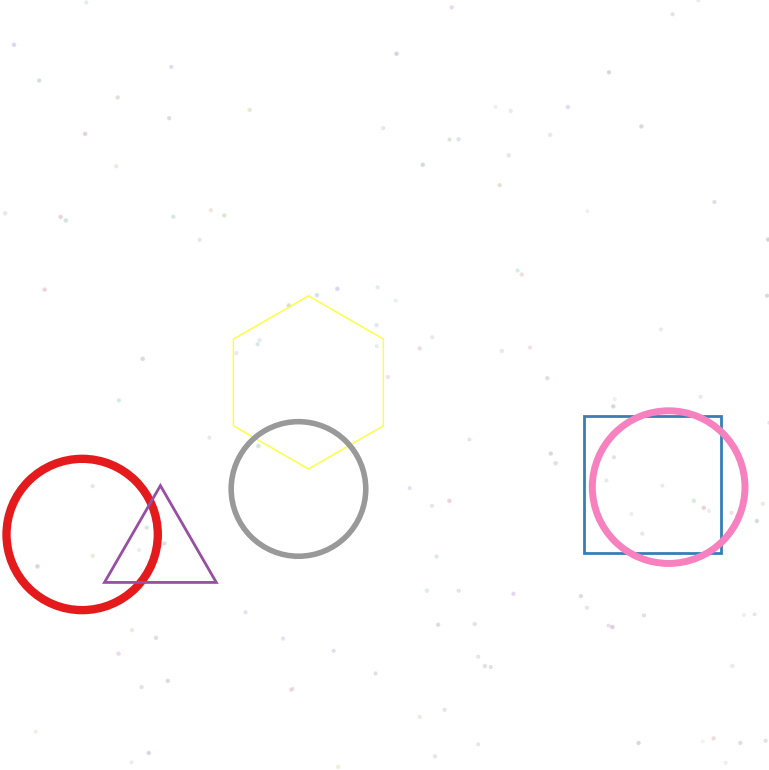[{"shape": "circle", "thickness": 3, "radius": 0.49, "center": [0.107, 0.306]}, {"shape": "square", "thickness": 1, "radius": 0.44, "center": [0.847, 0.371]}, {"shape": "triangle", "thickness": 1, "radius": 0.42, "center": [0.208, 0.286]}, {"shape": "hexagon", "thickness": 0.5, "radius": 0.56, "center": [0.4, 0.503]}, {"shape": "circle", "thickness": 2.5, "radius": 0.5, "center": [0.868, 0.367]}, {"shape": "circle", "thickness": 2, "radius": 0.44, "center": [0.388, 0.365]}]